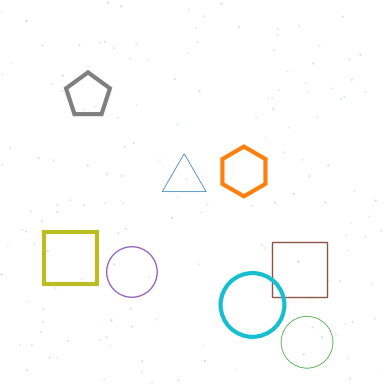[{"shape": "triangle", "thickness": 0.5, "radius": 0.33, "center": [0.478, 0.535]}, {"shape": "hexagon", "thickness": 3, "radius": 0.32, "center": [0.634, 0.555]}, {"shape": "circle", "thickness": 0.5, "radius": 0.34, "center": [0.797, 0.111]}, {"shape": "circle", "thickness": 1, "radius": 0.33, "center": [0.343, 0.294]}, {"shape": "square", "thickness": 1, "radius": 0.36, "center": [0.779, 0.301]}, {"shape": "pentagon", "thickness": 3, "radius": 0.3, "center": [0.229, 0.752]}, {"shape": "square", "thickness": 3, "radius": 0.34, "center": [0.183, 0.33]}, {"shape": "circle", "thickness": 3, "radius": 0.41, "center": [0.656, 0.208]}]